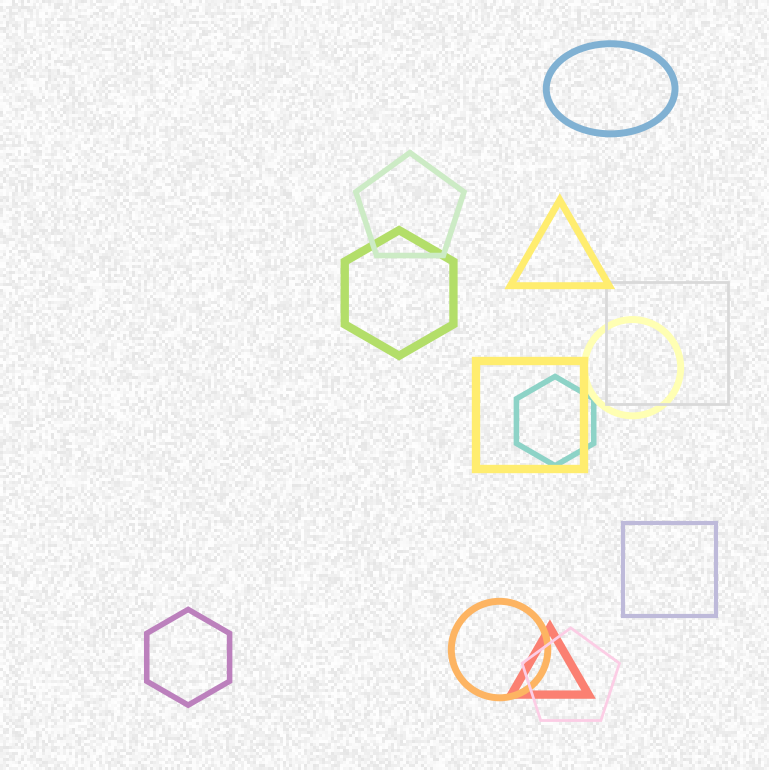[{"shape": "hexagon", "thickness": 2, "radius": 0.29, "center": [0.721, 0.453]}, {"shape": "circle", "thickness": 2.5, "radius": 0.31, "center": [0.822, 0.522]}, {"shape": "square", "thickness": 1.5, "radius": 0.3, "center": [0.869, 0.26]}, {"shape": "triangle", "thickness": 3, "radius": 0.29, "center": [0.714, 0.127]}, {"shape": "oval", "thickness": 2.5, "radius": 0.42, "center": [0.793, 0.885]}, {"shape": "circle", "thickness": 2.5, "radius": 0.31, "center": [0.649, 0.156]}, {"shape": "hexagon", "thickness": 3, "radius": 0.41, "center": [0.518, 0.62]}, {"shape": "pentagon", "thickness": 1, "radius": 0.33, "center": [0.741, 0.118]}, {"shape": "square", "thickness": 1, "radius": 0.4, "center": [0.866, 0.555]}, {"shape": "hexagon", "thickness": 2, "radius": 0.31, "center": [0.244, 0.146]}, {"shape": "pentagon", "thickness": 2, "radius": 0.37, "center": [0.532, 0.728]}, {"shape": "square", "thickness": 3, "radius": 0.35, "center": [0.688, 0.461]}, {"shape": "triangle", "thickness": 2.5, "radius": 0.37, "center": [0.727, 0.666]}]